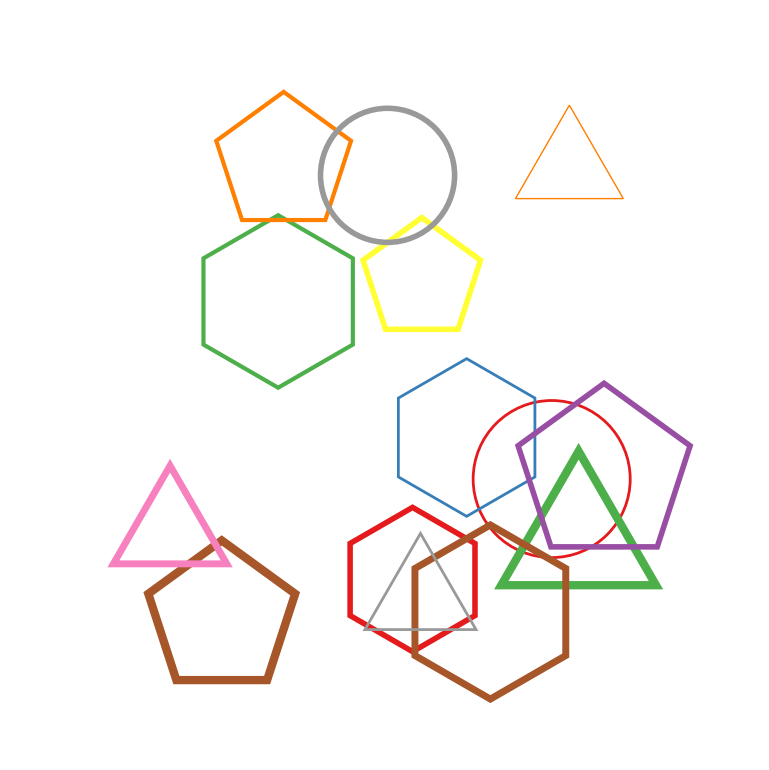[{"shape": "hexagon", "thickness": 2, "radius": 0.47, "center": [0.536, 0.247]}, {"shape": "circle", "thickness": 1, "radius": 0.51, "center": [0.716, 0.378]}, {"shape": "hexagon", "thickness": 1, "radius": 0.51, "center": [0.606, 0.432]}, {"shape": "hexagon", "thickness": 1.5, "radius": 0.56, "center": [0.361, 0.608]}, {"shape": "triangle", "thickness": 3, "radius": 0.58, "center": [0.751, 0.298]}, {"shape": "pentagon", "thickness": 2, "radius": 0.59, "center": [0.785, 0.385]}, {"shape": "pentagon", "thickness": 1.5, "radius": 0.46, "center": [0.368, 0.789]}, {"shape": "triangle", "thickness": 0.5, "radius": 0.4, "center": [0.739, 0.783]}, {"shape": "pentagon", "thickness": 2, "radius": 0.4, "center": [0.548, 0.637]}, {"shape": "pentagon", "thickness": 3, "radius": 0.5, "center": [0.288, 0.198]}, {"shape": "hexagon", "thickness": 2.5, "radius": 0.57, "center": [0.637, 0.205]}, {"shape": "triangle", "thickness": 2.5, "radius": 0.43, "center": [0.221, 0.31]}, {"shape": "triangle", "thickness": 1, "radius": 0.42, "center": [0.546, 0.224]}, {"shape": "circle", "thickness": 2, "radius": 0.44, "center": [0.503, 0.772]}]